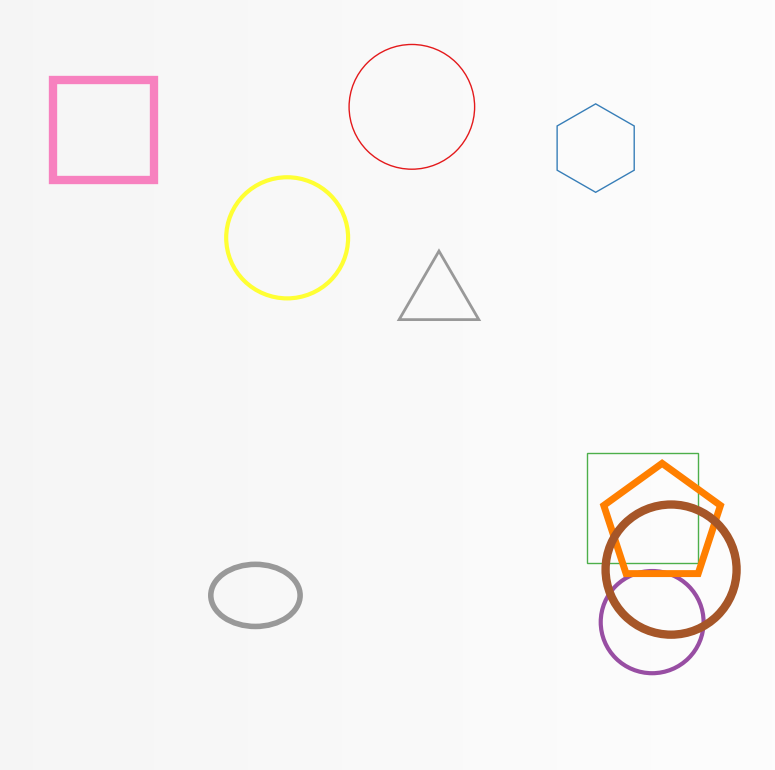[{"shape": "circle", "thickness": 0.5, "radius": 0.4, "center": [0.531, 0.861]}, {"shape": "hexagon", "thickness": 0.5, "radius": 0.29, "center": [0.769, 0.808]}, {"shape": "square", "thickness": 0.5, "radius": 0.36, "center": [0.829, 0.341]}, {"shape": "circle", "thickness": 1.5, "radius": 0.33, "center": [0.841, 0.192]}, {"shape": "pentagon", "thickness": 2.5, "radius": 0.4, "center": [0.854, 0.319]}, {"shape": "circle", "thickness": 1.5, "radius": 0.39, "center": [0.371, 0.691]}, {"shape": "circle", "thickness": 3, "radius": 0.42, "center": [0.866, 0.26]}, {"shape": "square", "thickness": 3, "radius": 0.33, "center": [0.134, 0.831]}, {"shape": "triangle", "thickness": 1, "radius": 0.3, "center": [0.566, 0.615]}, {"shape": "oval", "thickness": 2, "radius": 0.29, "center": [0.33, 0.227]}]